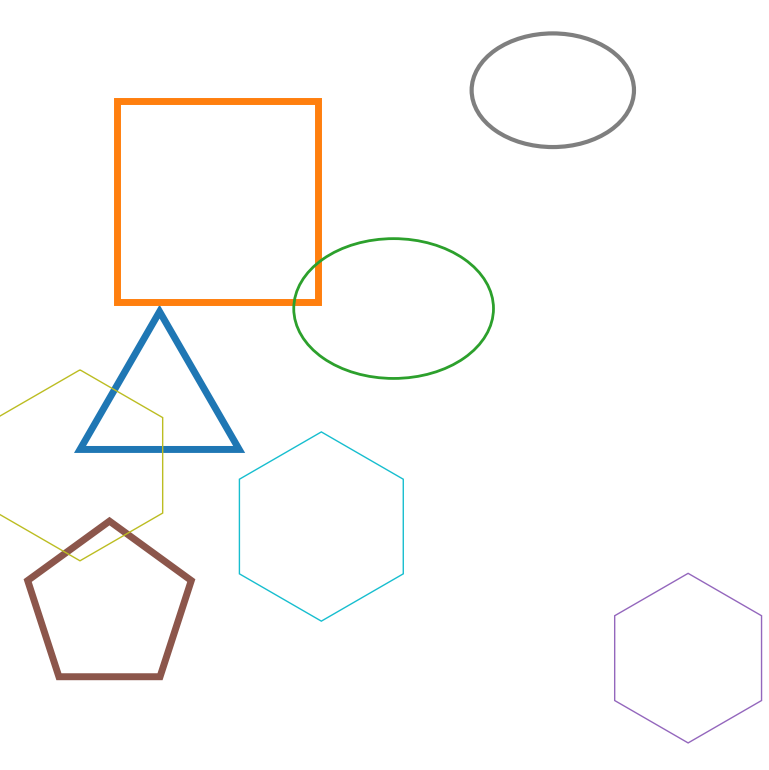[{"shape": "triangle", "thickness": 2.5, "radius": 0.6, "center": [0.207, 0.476]}, {"shape": "square", "thickness": 2.5, "radius": 0.65, "center": [0.283, 0.738]}, {"shape": "oval", "thickness": 1, "radius": 0.65, "center": [0.511, 0.599]}, {"shape": "hexagon", "thickness": 0.5, "radius": 0.55, "center": [0.894, 0.145]}, {"shape": "pentagon", "thickness": 2.5, "radius": 0.56, "center": [0.142, 0.212]}, {"shape": "oval", "thickness": 1.5, "radius": 0.53, "center": [0.718, 0.883]}, {"shape": "hexagon", "thickness": 0.5, "radius": 0.62, "center": [0.104, 0.396]}, {"shape": "hexagon", "thickness": 0.5, "radius": 0.61, "center": [0.417, 0.316]}]